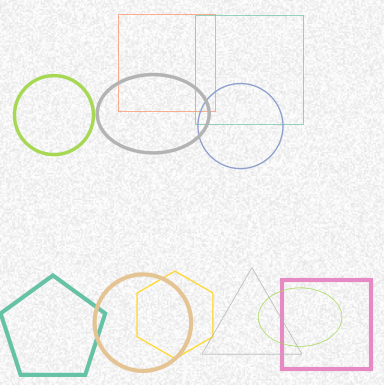[{"shape": "square", "thickness": 0.5, "radius": 0.7, "center": [0.646, 0.819]}, {"shape": "pentagon", "thickness": 3, "radius": 0.71, "center": [0.137, 0.142]}, {"shape": "square", "thickness": 0.5, "radius": 0.63, "center": [0.432, 0.838]}, {"shape": "circle", "thickness": 1, "radius": 0.55, "center": [0.625, 0.673]}, {"shape": "square", "thickness": 3, "radius": 0.58, "center": [0.849, 0.157]}, {"shape": "circle", "thickness": 2.5, "radius": 0.51, "center": [0.14, 0.701]}, {"shape": "oval", "thickness": 0.5, "radius": 0.54, "center": [0.78, 0.176]}, {"shape": "hexagon", "thickness": 1, "radius": 0.57, "center": [0.455, 0.182]}, {"shape": "circle", "thickness": 3, "radius": 0.63, "center": [0.371, 0.162]}, {"shape": "triangle", "thickness": 0.5, "radius": 0.75, "center": [0.654, 0.155]}, {"shape": "oval", "thickness": 2.5, "radius": 0.73, "center": [0.398, 0.705]}]